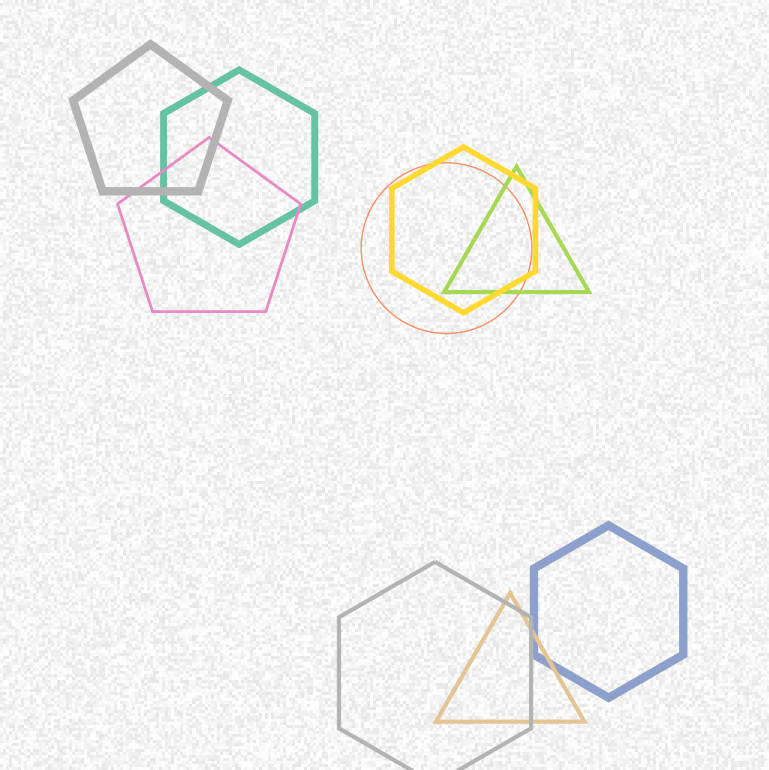[{"shape": "hexagon", "thickness": 2.5, "radius": 0.57, "center": [0.311, 0.796]}, {"shape": "circle", "thickness": 0.5, "radius": 0.55, "center": [0.58, 0.678]}, {"shape": "hexagon", "thickness": 3, "radius": 0.56, "center": [0.79, 0.206]}, {"shape": "pentagon", "thickness": 1, "radius": 0.63, "center": [0.272, 0.696]}, {"shape": "triangle", "thickness": 1.5, "radius": 0.54, "center": [0.671, 0.675]}, {"shape": "hexagon", "thickness": 2, "radius": 0.54, "center": [0.602, 0.701]}, {"shape": "triangle", "thickness": 1.5, "radius": 0.56, "center": [0.663, 0.118]}, {"shape": "pentagon", "thickness": 3, "radius": 0.53, "center": [0.195, 0.837]}, {"shape": "hexagon", "thickness": 1.5, "radius": 0.72, "center": [0.565, 0.126]}]